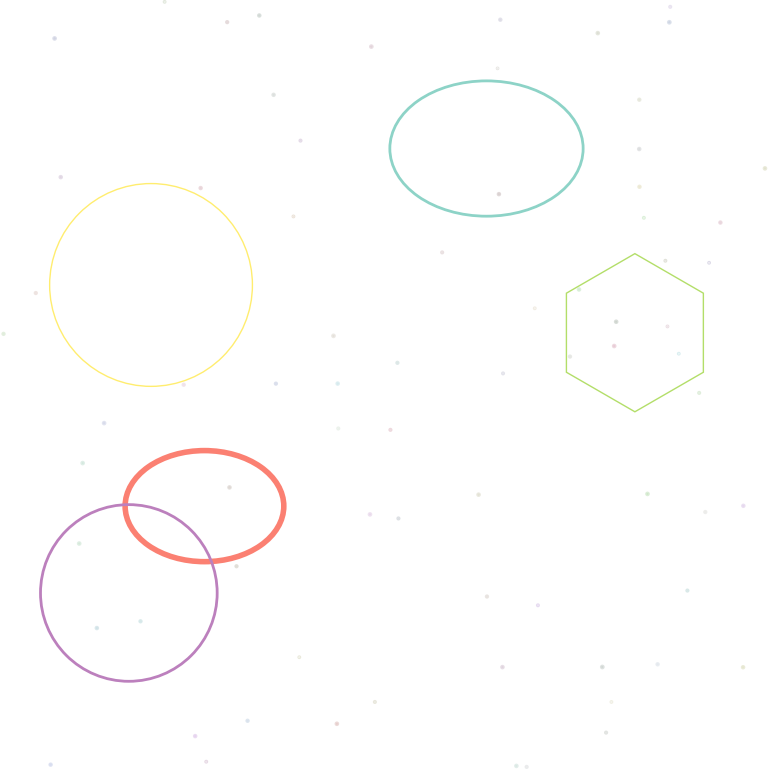[{"shape": "oval", "thickness": 1, "radius": 0.63, "center": [0.632, 0.807]}, {"shape": "oval", "thickness": 2, "radius": 0.52, "center": [0.266, 0.343]}, {"shape": "hexagon", "thickness": 0.5, "radius": 0.51, "center": [0.825, 0.568]}, {"shape": "circle", "thickness": 1, "radius": 0.57, "center": [0.167, 0.23]}, {"shape": "circle", "thickness": 0.5, "radius": 0.66, "center": [0.196, 0.63]}]